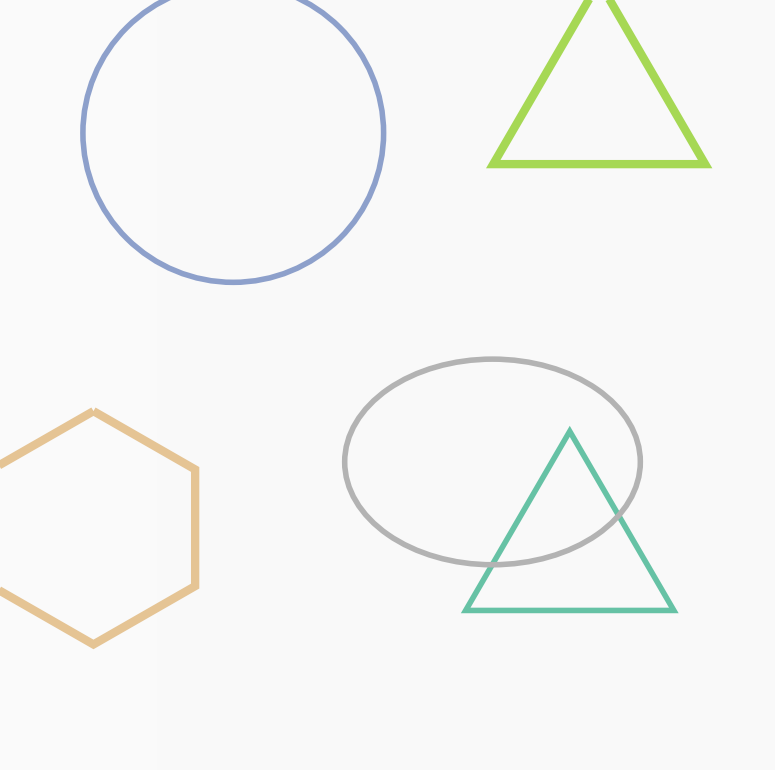[{"shape": "triangle", "thickness": 2, "radius": 0.78, "center": [0.735, 0.285]}, {"shape": "circle", "thickness": 2, "radius": 0.97, "center": [0.301, 0.827]}, {"shape": "triangle", "thickness": 3, "radius": 0.79, "center": [0.773, 0.866]}, {"shape": "hexagon", "thickness": 3, "radius": 0.76, "center": [0.121, 0.315]}, {"shape": "oval", "thickness": 2, "radius": 0.95, "center": [0.635, 0.4]}]